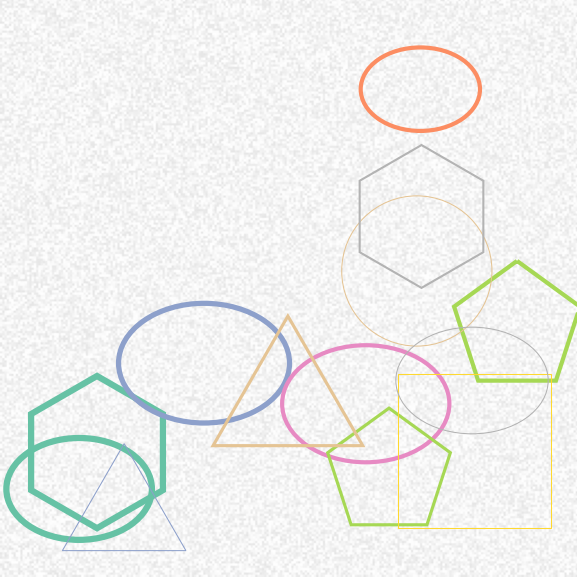[{"shape": "hexagon", "thickness": 3, "radius": 0.66, "center": [0.168, 0.216]}, {"shape": "oval", "thickness": 3, "radius": 0.63, "center": [0.137, 0.153]}, {"shape": "oval", "thickness": 2, "radius": 0.52, "center": [0.728, 0.845]}, {"shape": "triangle", "thickness": 0.5, "radius": 0.62, "center": [0.215, 0.107]}, {"shape": "oval", "thickness": 2.5, "radius": 0.74, "center": [0.353, 0.37]}, {"shape": "oval", "thickness": 2, "radius": 0.72, "center": [0.633, 0.3]}, {"shape": "pentagon", "thickness": 1.5, "radius": 0.56, "center": [0.674, 0.181]}, {"shape": "pentagon", "thickness": 2, "radius": 0.57, "center": [0.895, 0.433]}, {"shape": "square", "thickness": 0.5, "radius": 0.66, "center": [0.821, 0.218]}, {"shape": "triangle", "thickness": 1.5, "radius": 0.75, "center": [0.499, 0.302]}, {"shape": "circle", "thickness": 0.5, "radius": 0.65, "center": [0.722, 0.53]}, {"shape": "oval", "thickness": 0.5, "radius": 0.66, "center": [0.817, 0.34]}, {"shape": "hexagon", "thickness": 1, "radius": 0.62, "center": [0.73, 0.624]}]